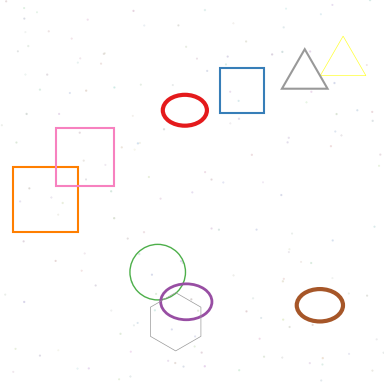[{"shape": "oval", "thickness": 3, "radius": 0.29, "center": [0.48, 0.714]}, {"shape": "square", "thickness": 1.5, "radius": 0.29, "center": [0.629, 0.765]}, {"shape": "circle", "thickness": 1, "radius": 0.36, "center": [0.41, 0.293]}, {"shape": "oval", "thickness": 2, "radius": 0.33, "center": [0.484, 0.216]}, {"shape": "square", "thickness": 1.5, "radius": 0.42, "center": [0.119, 0.482]}, {"shape": "triangle", "thickness": 0.5, "radius": 0.34, "center": [0.891, 0.838]}, {"shape": "oval", "thickness": 3, "radius": 0.3, "center": [0.831, 0.207]}, {"shape": "square", "thickness": 1.5, "radius": 0.38, "center": [0.222, 0.591]}, {"shape": "triangle", "thickness": 1.5, "radius": 0.34, "center": [0.792, 0.804]}, {"shape": "hexagon", "thickness": 0.5, "radius": 0.38, "center": [0.456, 0.164]}]